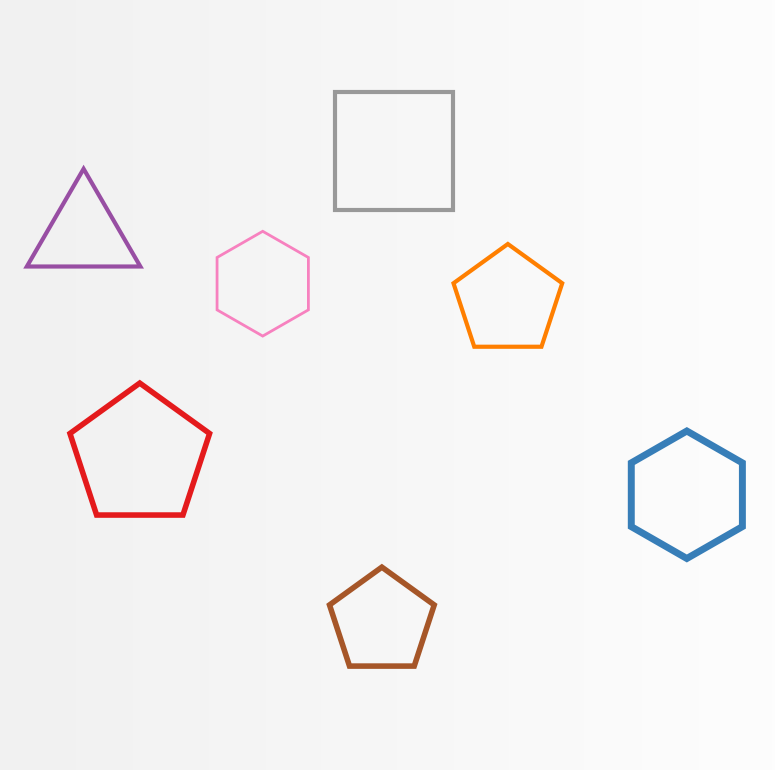[{"shape": "pentagon", "thickness": 2, "radius": 0.47, "center": [0.18, 0.408]}, {"shape": "hexagon", "thickness": 2.5, "radius": 0.41, "center": [0.886, 0.357]}, {"shape": "triangle", "thickness": 1.5, "radius": 0.42, "center": [0.108, 0.696]}, {"shape": "pentagon", "thickness": 1.5, "radius": 0.37, "center": [0.655, 0.609]}, {"shape": "pentagon", "thickness": 2, "radius": 0.36, "center": [0.493, 0.192]}, {"shape": "hexagon", "thickness": 1, "radius": 0.34, "center": [0.339, 0.632]}, {"shape": "square", "thickness": 1.5, "radius": 0.38, "center": [0.508, 0.804]}]